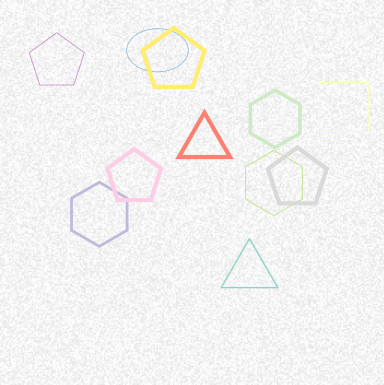[{"shape": "triangle", "thickness": 1, "radius": 0.42, "center": [0.648, 0.295]}, {"shape": "square", "thickness": 0.5, "radius": 0.32, "center": [0.892, 0.724]}, {"shape": "hexagon", "thickness": 2, "radius": 0.42, "center": [0.258, 0.443]}, {"shape": "triangle", "thickness": 3, "radius": 0.38, "center": [0.531, 0.631]}, {"shape": "oval", "thickness": 0.5, "radius": 0.4, "center": [0.409, 0.869]}, {"shape": "hexagon", "thickness": 0.5, "radius": 0.42, "center": [0.712, 0.525]}, {"shape": "pentagon", "thickness": 3, "radius": 0.37, "center": [0.349, 0.54]}, {"shape": "pentagon", "thickness": 3, "radius": 0.4, "center": [0.772, 0.537]}, {"shape": "pentagon", "thickness": 0.5, "radius": 0.38, "center": [0.148, 0.84]}, {"shape": "hexagon", "thickness": 2.5, "radius": 0.37, "center": [0.715, 0.691]}, {"shape": "pentagon", "thickness": 3, "radius": 0.42, "center": [0.451, 0.843]}]